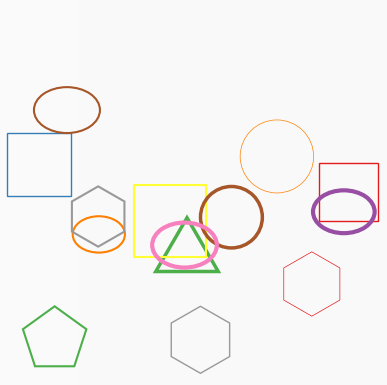[{"shape": "square", "thickness": 1, "radius": 0.38, "center": [0.899, 0.502]}, {"shape": "hexagon", "thickness": 0.5, "radius": 0.42, "center": [0.805, 0.262]}, {"shape": "square", "thickness": 1, "radius": 0.41, "center": [0.101, 0.573]}, {"shape": "triangle", "thickness": 2.5, "radius": 0.47, "center": [0.483, 0.341]}, {"shape": "pentagon", "thickness": 1.5, "radius": 0.43, "center": [0.141, 0.118]}, {"shape": "oval", "thickness": 3, "radius": 0.4, "center": [0.887, 0.45]}, {"shape": "circle", "thickness": 0.5, "radius": 0.47, "center": [0.715, 0.594]}, {"shape": "oval", "thickness": 1.5, "radius": 0.34, "center": [0.255, 0.391]}, {"shape": "square", "thickness": 1.5, "radius": 0.46, "center": [0.439, 0.426]}, {"shape": "oval", "thickness": 1.5, "radius": 0.43, "center": [0.173, 0.714]}, {"shape": "circle", "thickness": 2.5, "radius": 0.4, "center": [0.597, 0.436]}, {"shape": "oval", "thickness": 3, "radius": 0.42, "center": [0.476, 0.363]}, {"shape": "hexagon", "thickness": 1.5, "radius": 0.39, "center": [0.253, 0.438]}, {"shape": "hexagon", "thickness": 1, "radius": 0.43, "center": [0.517, 0.117]}]